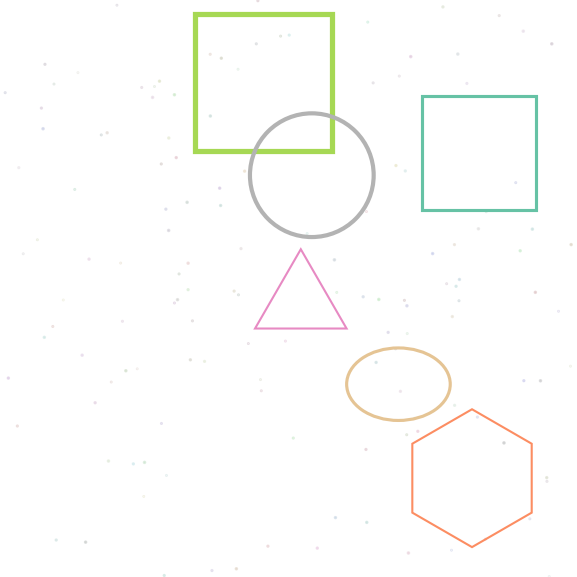[{"shape": "square", "thickness": 1.5, "radius": 0.49, "center": [0.829, 0.734]}, {"shape": "hexagon", "thickness": 1, "radius": 0.6, "center": [0.817, 0.171]}, {"shape": "triangle", "thickness": 1, "radius": 0.46, "center": [0.521, 0.476]}, {"shape": "square", "thickness": 2.5, "radius": 0.59, "center": [0.456, 0.856]}, {"shape": "oval", "thickness": 1.5, "radius": 0.45, "center": [0.69, 0.334]}, {"shape": "circle", "thickness": 2, "radius": 0.54, "center": [0.54, 0.696]}]